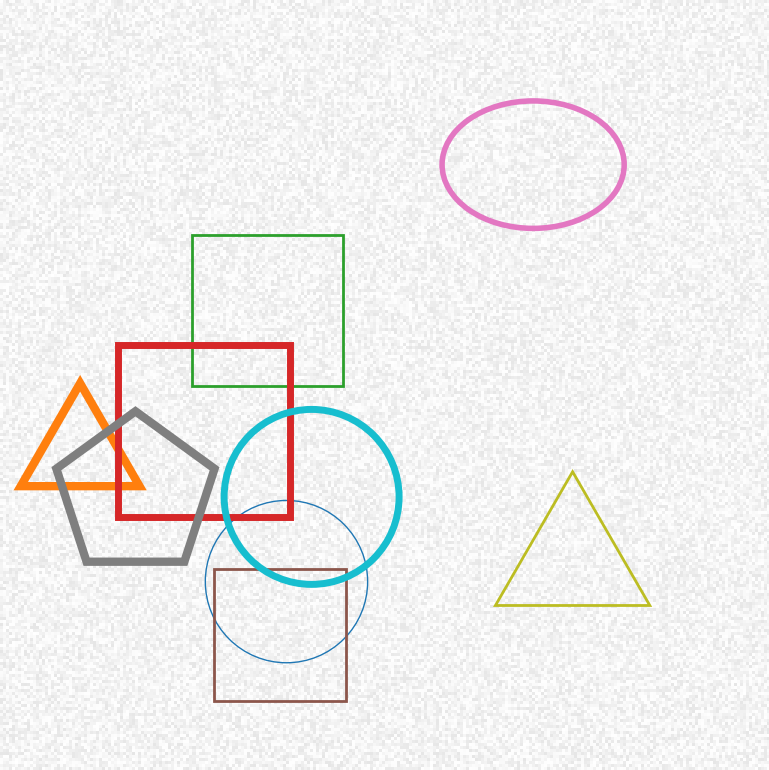[{"shape": "circle", "thickness": 0.5, "radius": 0.53, "center": [0.372, 0.245]}, {"shape": "triangle", "thickness": 3, "radius": 0.45, "center": [0.104, 0.413]}, {"shape": "square", "thickness": 1, "radius": 0.49, "center": [0.348, 0.597]}, {"shape": "square", "thickness": 2.5, "radius": 0.56, "center": [0.265, 0.44]}, {"shape": "square", "thickness": 1, "radius": 0.43, "center": [0.363, 0.176]}, {"shape": "oval", "thickness": 2, "radius": 0.59, "center": [0.692, 0.786]}, {"shape": "pentagon", "thickness": 3, "radius": 0.54, "center": [0.176, 0.358]}, {"shape": "triangle", "thickness": 1, "radius": 0.58, "center": [0.744, 0.272]}, {"shape": "circle", "thickness": 2.5, "radius": 0.57, "center": [0.405, 0.355]}]